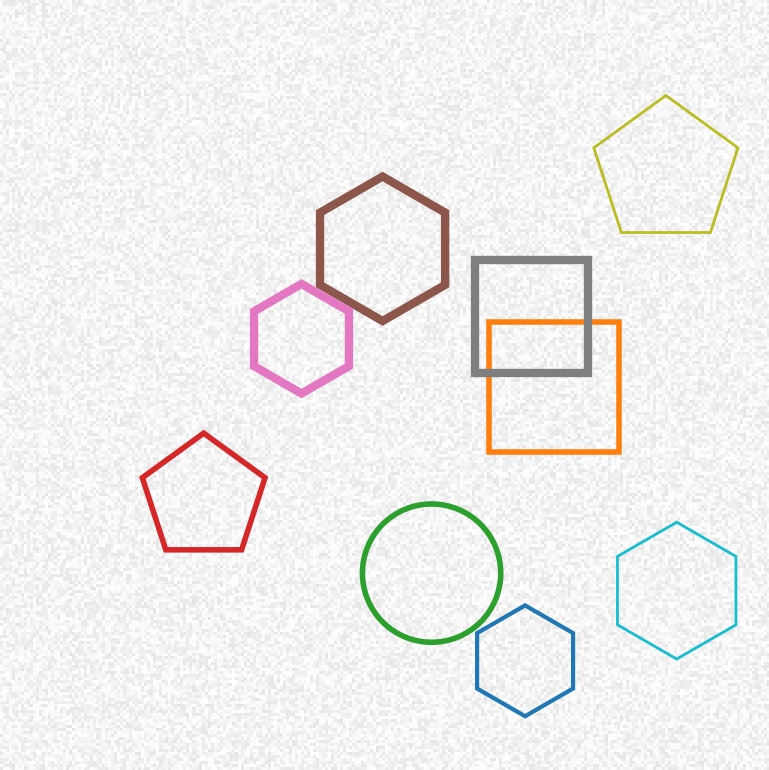[{"shape": "hexagon", "thickness": 1.5, "radius": 0.36, "center": [0.682, 0.142]}, {"shape": "square", "thickness": 2, "radius": 0.42, "center": [0.72, 0.497]}, {"shape": "circle", "thickness": 2, "radius": 0.45, "center": [0.561, 0.256]}, {"shape": "pentagon", "thickness": 2, "radius": 0.42, "center": [0.265, 0.354]}, {"shape": "hexagon", "thickness": 3, "radius": 0.47, "center": [0.497, 0.677]}, {"shape": "hexagon", "thickness": 3, "radius": 0.36, "center": [0.392, 0.56]}, {"shape": "square", "thickness": 3, "radius": 0.37, "center": [0.69, 0.59]}, {"shape": "pentagon", "thickness": 1, "radius": 0.49, "center": [0.865, 0.778]}, {"shape": "hexagon", "thickness": 1, "radius": 0.44, "center": [0.879, 0.233]}]